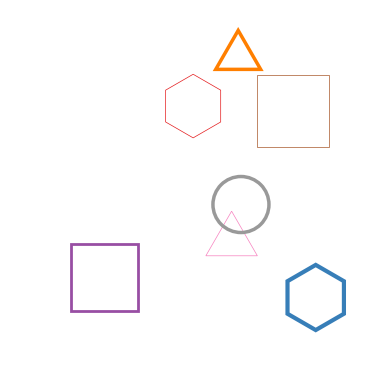[{"shape": "hexagon", "thickness": 0.5, "radius": 0.41, "center": [0.502, 0.725]}, {"shape": "hexagon", "thickness": 3, "radius": 0.42, "center": [0.82, 0.227]}, {"shape": "square", "thickness": 2, "radius": 0.43, "center": [0.271, 0.28]}, {"shape": "triangle", "thickness": 2.5, "radius": 0.34, "center": [0.619, 0.854]}, {"shape": "square", "thickness": 0.5, "radius": 0.47, "center": [0.761, 0.711]}, {"shape": "triangle", "thickness": 0.5, "radius": 0.39, "center": [0.602, 0.374]}, {"shape": "circle", "thickness": 2.5, "radius": 0.36, "center": [0.626, 0.469]}]